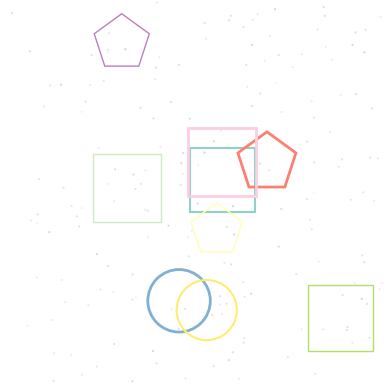[{"shape": "square", "thickness": 1.5, "radius": 0.42, "center": [0.578, 0.533]}, {"shape": "pentagon", "thickness": 1, "radius": 0.35, "center": [0.563, 0.403]}, {"shape": "pentagon", "thickness": 2, "radius": 0.4, "center": [0.693, 0.578]}, {"shape": "circle", "thickness": 2, "radius": 0.41, "center": [0.465, 0.219]}, {"shape": "square", "thickness": 1, "radius": 0.43, "center": [0.884, 0.174]}, {"shape": "square", "thickness": 2, "radius": 0.44, "center": [0.577, 0.579]}, {"shape": "pentagon", "thickness": 1, "radius": 0.38, "center": [0.316, 0.889]}, {"shape": "square", "thickness": 1, "radius": 0.44, "center": [0.331, 0.512]}, {"shape": "circle", "thickness": 1.5, "radius": 0.39, "center": [0.537, 0.195]}]